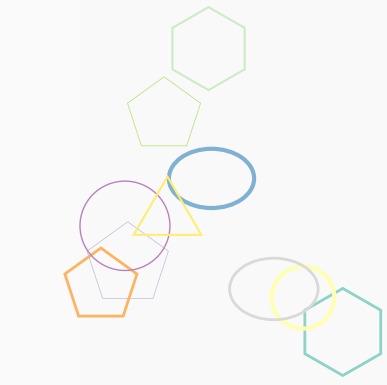[{"shape": "hexagon", "thickness": 2, "radius": 0.57, "center": [0.885, 0.138]}, {"shape": "circle", "thickness": 3, "radius": 0.4, "center": [0.782, 0.227]}, {"shape": "pentagon", "thickness": 0.5, "radius": 0.55, "center": [0.33, 0.314]}, {"shape": "oval", "thickness": 3, "radius": 0.55, "center": [0.546, 0.537]}, {"shape": "pentagon", "thickness": 2, "radius": 0.49, "center": [0.26, 0.258]}, {"shape": "pentagon", "thickness": 0.5, "radius": 0.5, "center": [0.423, 0.701]}, {"shape": "oval", "thickness": 2, "radius": 0.57, "center": [0.707, 0.249]}, {"shape": "circle", "thickness": 1, "radius": 0.58, "center": [0.322, 0.413]}, {"shape": "hexagon", "thickness": 1.5, "radius": 0.54, "center": [0.538, 0.874]}, {"shape": "triangle", "thickness": 1.5, "radius": 0.5, "center": [0.432, 0.44]}]